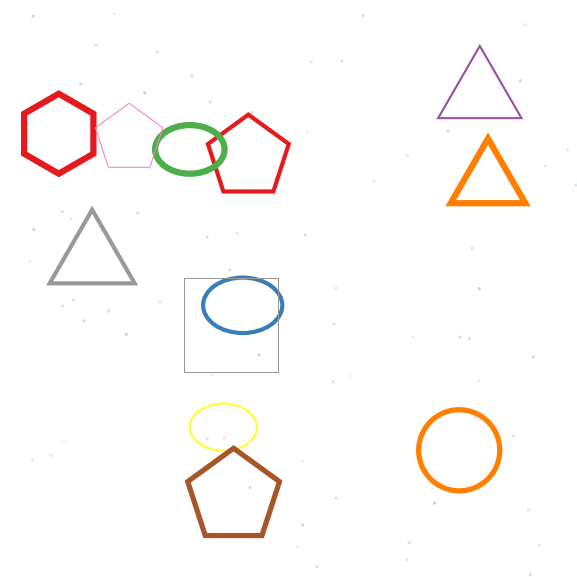[{"shape": "hexagon", "thickness": 3, "radius": 0.35, "center": [0.102, 0.768]}, {"shape": "pentagon", "thickness": 2, "radius": 0.37, "center": [0.43, 0.727]}, {"shape": "oval", "thickness": 2, "radius": 0.34, "center": [0.42, 0.47]}, {"shape": "oval", "thickness": 3, "radius": 0.3, "center": [0.329, 0.74]}, {"shape": "triangle", "thickness": 1, "radius": 0.42, "center": [0.831, 0.836]}, {"shape": "circle", "thickness": 2.5, "radius": 0.35, "center": [0.795, 0.219]}, {"shape": "triangle", "thickness": 3, "radius": 0.37, "center": [0.845, 0.685]}, {"shape": "oval", "thickness": 1, "radius": 0.29, "center": [0.387, 0.26]}, {"shape": "pentagon", "thickness": 2.5, "radius": 0.42, "center": [0.405, 0.139]}, {"shape": "pentagon", "thickness": 0.5, "radius": 0.31, "center": [0.224, 0.759]}, {"shape": "square", "thickness": 0.5, "radius": 0.41, "center": [0.4, 0.436]}, {"shape": "triangle", "thickness": 2, "radius": 0.43, "center": [0.16, 0.551]}]